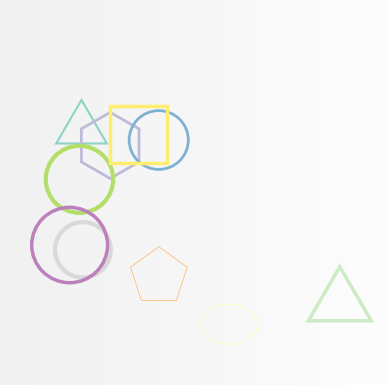[{"shape": "triangle", "thickness": 1.5, "radius": 0.38, "center": [0.21, 0.665]}, {"shape": "oval", "thickness": 0.5, "radius": 0.37, "center": [0.59, 0.158]}, {"shape": "hexagon", "thickness": 2, "radius": 0.43, "center": [0.284, 0.622]}, {"shape": "circle", "thickness": 2, "radius": 0.38, "center": [0.41, 0.636]}, {"shape": "pentagon", "thickness": 0.5, "radius": 0.39, "center": [0.41, 0.282]}, {"shape": "circle", "thickness": 3, "radius": 0.44, "center": [0.205, 0.534]}, {"shape": "circle", "thickness": 3, "radius": 0.36, "center": [0.214, 0.351]}, {"shape": "circle", "thickness": 2.5, "radius": 0.49, "center": [0.18, 0.364]}, {"shape": "triangle", "thickness": 2.5, "radius": 0.47, "center": [0.877, 0.214]}, {"shape": "square", "thickness": 2.5, "radius": 0.37, "center": [0.357, 0.651]}]